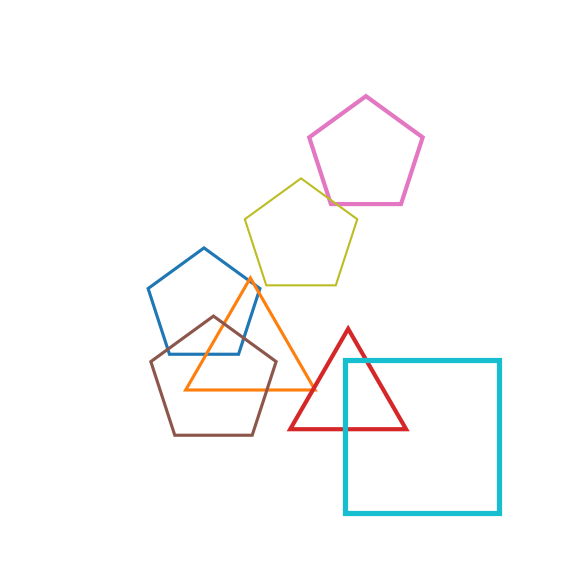[{"shape": "pentagon", "thickness": 1.5, "radius": 0.51, "center": [0.353, 0.468]}, {"shape": "triangle", "thickness": 1.5, "radius": 0.65, "center": [0.434, 0.389]}, {"shape": "triangle", "thickness": 2, "radius": 0.58, "center": [0.603, 0.314]}, {"shape": "pentagon", "thickness": 1.5, "radius": 0.57, "center": [0.37, 0.338]}, {"shape": "pentagon", "thickness": 2, "radius": 0.52, "center": [0.634, 0.729]}, {"shape": "pentagon", "thickness": 1, "radius": 0.51, "center": [0.521, 0.588]}, {"shape": "square", "thickness": 2.5, "radius": 0.66, "center": [0.731, 0.243]}]